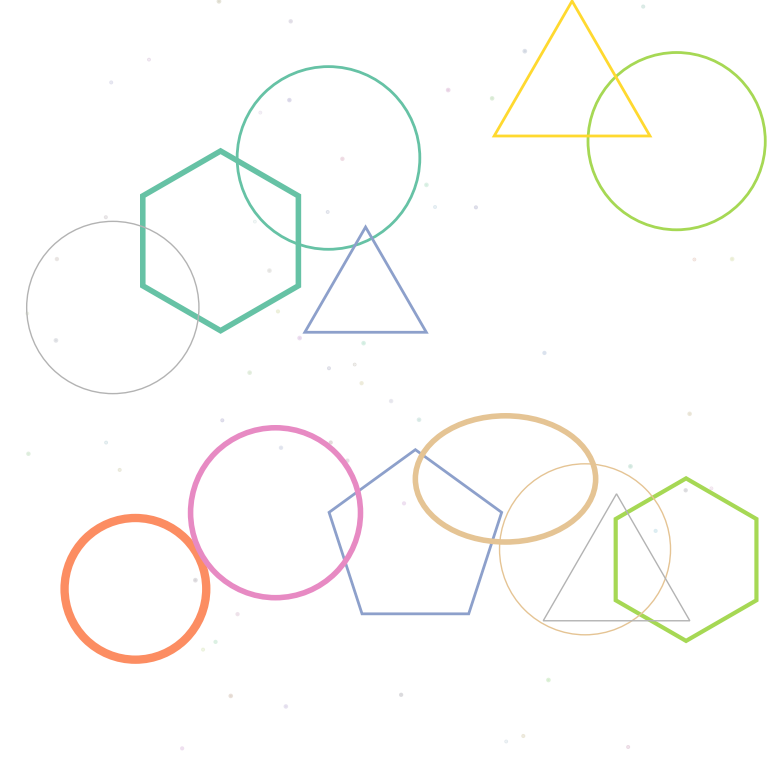[{"shape": "circle", "thickness": 1, "radius": 0.59, "center": [0.427, 0.795]}, {"shape": "hexagon", "thickness": 2, "radius": 0.58, "center": [0.286, 0.687]}, {"shape": "circle", "thickness": 3, "radius": 0.46, "center": [0.176, 0.235]}, {"shape": "triangle", "thickness": 1, "radius": 0.46, "center": [0.475, 0.614]}, {"shape": "pentagon", "thickness": 1, "radius": 0.59, "center": [0.539, 0.298]}, {"shape": "circle", "thickness": 2, "radius": 0.55, "center": [0.358, 0.334]}, {"shape": "circle", "thickness": 1, "radius": 0.58, "center": [0.879, 0.817]}, {"shape": "hexagon", "thickness": 1.5, "radius": 0.53, "center": [0.891, 0.273]}, {"shape": "triangle", "thickness": 1, "radius": 0.58, "center": [0.743, 0.882]}, {"shape": "circle", "thickness": 0.5, "radius": 0.56, "center": [0.76, 0.287]}, {"shape": "oval", "thickness": 2, "radius": 0.59, "center": [0.657, 0.378]}, {"shape": "circle", "thickness": 0.5, "radius": 0.56, "center": [0.146, 0.601]}, {"shape": "triangle", "thickness": 0.5, "radius": 0.55, "center": [0.801, 0.249]}]